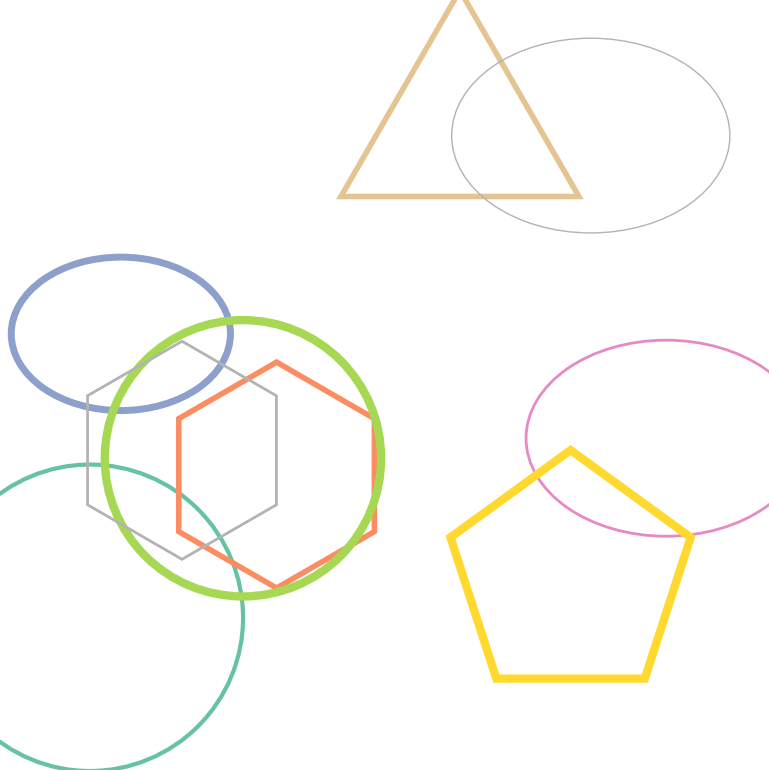[{"shape": "circle", "thickness": 1.5, "radius": 0.99, "center": [0.117, 0.198]}, {"shape": "hexagon", "thickness": 2, "radius": 0.73, "center": [0.359, 0.383]}, {"shape": "oval", "thickness": 2.5, "radius": 0.71, "center": [0.157, 0.566]}, {"shape": "oval", "thickness": 1, "radius": 0.91, "center": [0.865, 0.431]}, {"shape": "circle", "thickness": 3, "radius": 0.9, "center": [0.316, 0.405]}, {"shape": "pentagon", "thickness": 3, "radius": 0.82, "center": [0.741, 0.251]}, {"shape": "triangle", "thickness": 2, "radius": 0.89, "center": [0.597, 0.834]}, {"shape": "hexagon", "thickness": 1, "radius": 0.71, "center": [0.236, 0.415]}, {"shape": "oval", "thickness": 0.5, "radius": 0.9, "center": [0.767, 0.824]}]